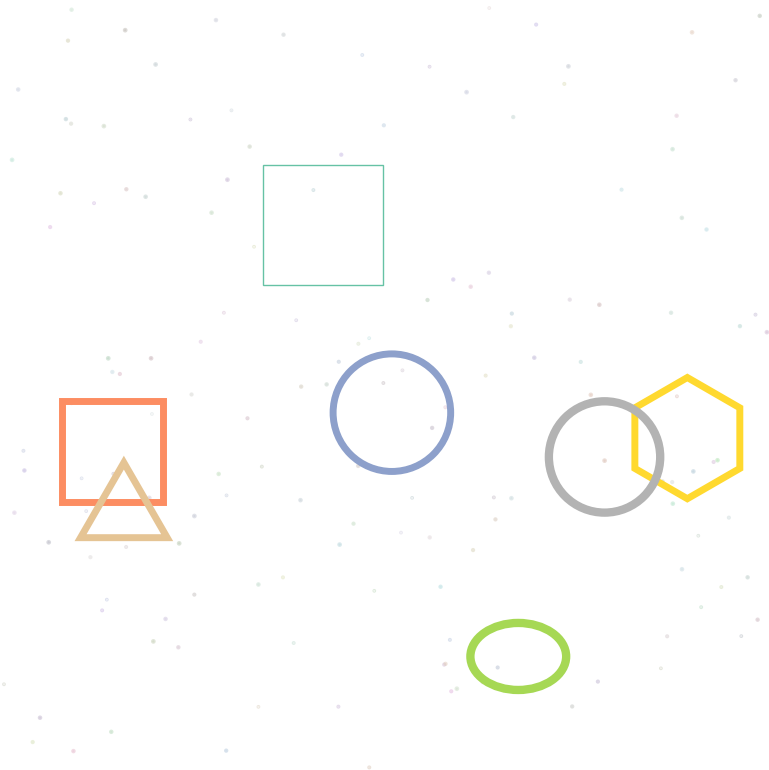[{"shape": "square", "thickness": 0.5, "radius": 0.39, "center": [0.42, 0.708]}, {"shape": "square", "thickness": 2.5, "radius": 0.33, "center": [0.147, 0.414]}, {"shape": "circle", "thickness": 2.5, "radius": 0.38, "center": [0.509, 0.464]}, {"shape": "oval", "thickness": 3, "radius": 0.31, "center": [0.673, 0.147]}, {"shape": "hexagon", "thickness": 2.5, "radius": 0.39, "center": [0.893, 0.431]}, {"shape": "triangle", "thickness": 2.5, "radius": 0.32, "center": [0.161, 0.334]}, {"shape": "circle", "thickness": 3, "radius": 0.36, "center": [0.785, 0.407]}]